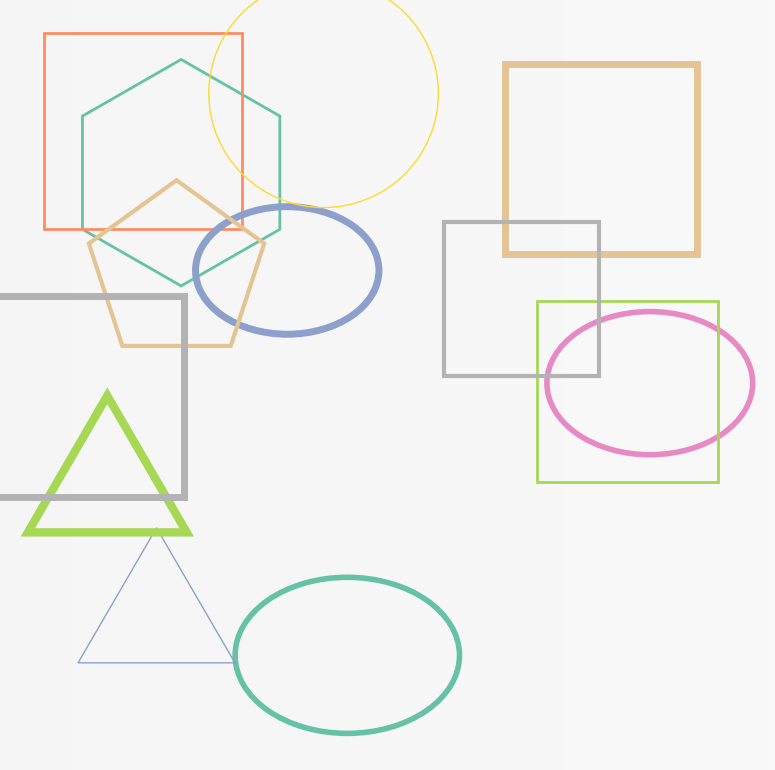[{"shape": "hexagon", "thickness": 1, "radius": 0.74, "center": [0.234, 0.776]}, {"shape": "oval", "thickness": 2, "radius": 0.72, "center": [0.448, 0.149]}, {"shape": "square", "thickness": 1, "radius": 0.64, "center": [0.185, 0.83]}, {"shape": "oval", "thickness": 2.5, "radius": 0.59, "center": [0.371, 0.649]}, {"shape": "triangle", "thickness": 0.5, "radius": 0.58, "center": [0.202, 0.198]}, {"shape": "oval", "thickness": 2, "radius": 0.66, "center": [0.838, 0.502]}, {"shape": "triangle", "thickness": 3, "radius": 0.59, "center": [0.138, 0.368]}, {"shape": "square", "thickness": 1, "radius": 0.59, "center": [0.81, 0.492]}, {"shape": "circle", "thickness": 0.5, "radius": 0.74, "center": [0.418, 0.879]}, {"shape": "pentagon", "thickness": 1.5, "radius": 0.59, "center": [0.228, 0.647]}, {"shape": "square", "thickness": 2.5, "radius": 0.62, "center": [0.775, 0.794]}, {"shape": "square", "thickness": 2.5, "radius": 0.65, "center": [0.107, 0.485]}, {"shape": "square", "thickness": 1.5, "radius": 0.5, "center": [0.673, 0.612]}]